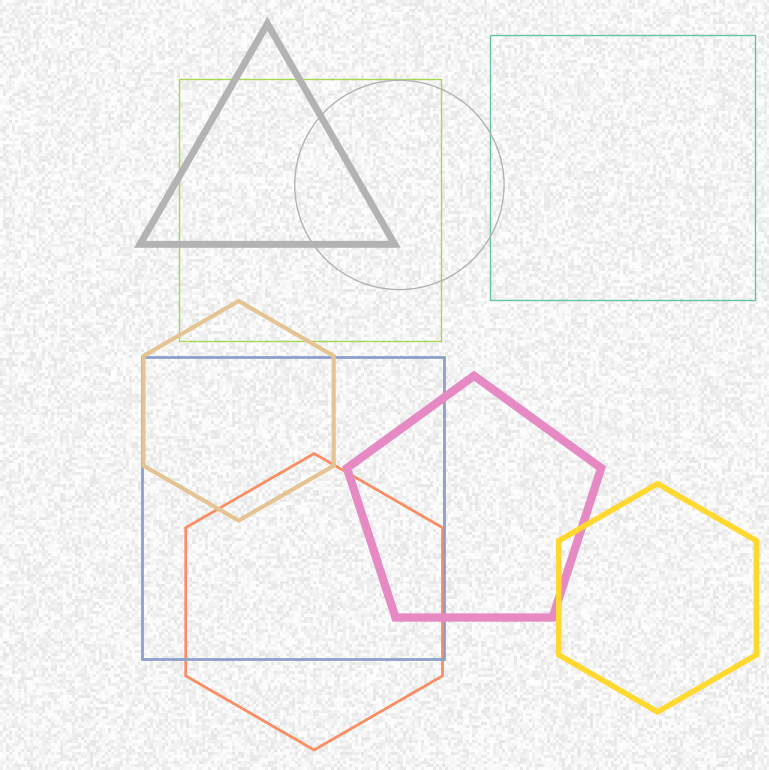[{"shape": "square", "thickness": 0.5, "radius": 0.86, "center": [0.808, 0.783]}, {"shape": "hexagon", "thickness": 1, "radius": 0.96, "center": [0.408, 0.218]}, {"shape": "square", "thickness": 1, "radius": 0.98, "center": [0.381, 0.34]}, {"shape": "pentagon", "thickness": 3, "radius": 0.87, "center": [0.616, 0.338]}, {"shape": "square", "thickness": 0.5, "radius": 0.85, "center": [0.402, 0.728]}, {"shape": "hexagon", "thickness": 2, "radius": 0.74, "center": [0.854, 0.224]}, {"shape": "hexagon", "thickness": 1.5, "radius": 0.71, "center": [0.31, 0.466]}, {"shape": "circle", "thickness": 0.5, "radius": 0.68, "center": [0.519, 0.76]}, {"shape": "triangle", "thickness": 2.5, "radius": 0.96, "center": [0.347, 0.778]}]